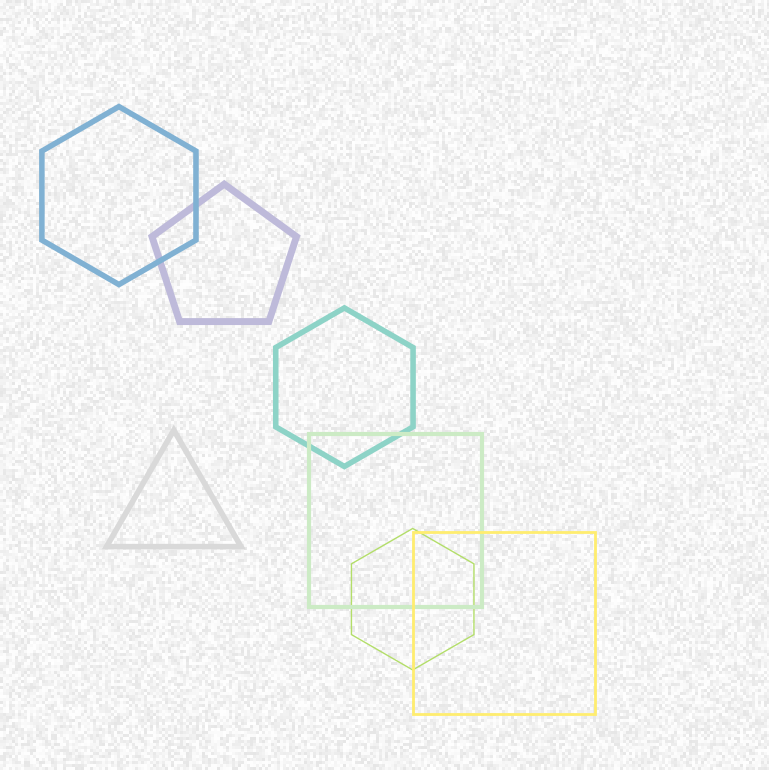[{"shape": "hexagon", "thickness": 2, "radius": 0.51, "center": [0.447, 0.497]}, {"shape": "pentagon", "thickness": 2.5, "radius": 0.49, "center": [0.291, 0.662]}, {"shape": "hexagon", "thickness": 2, "radius": 0.58, "center": [0.154, 0.746]}, {"shape": "hexagon", "thickness": 0.5, "radius": 0.46, "center": [0.536, 0.222]}, {"shape": "triangle", "thickness": 2, "radius": 0.5, "center": [0.226, 0.341]}, {"shape": "square", "thickness": 1.5, "radius": 0.56, "center": [0.514, 0.324]}, {"shape": "square", "thickness": 1, "radius": 0.59, "center": [0.655, 0.191]}]